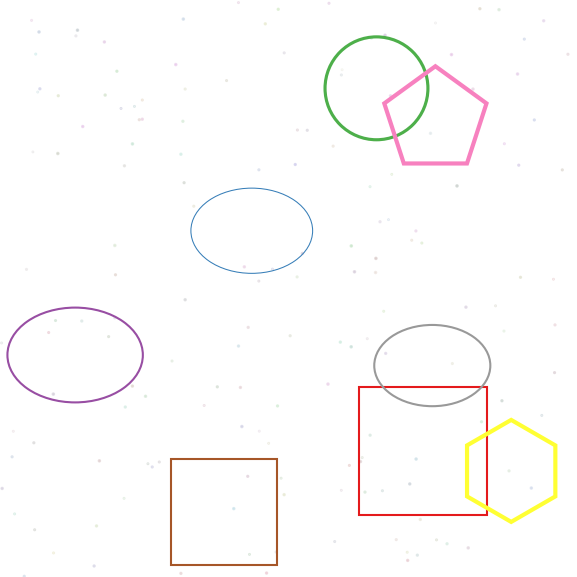[{"shape": "square", "thickness": 1, "radius": 0.56, "center": [0.733, 0.218]}, {"shape": "oval", "thickness": 0.5, "radius": 0.53, "center": [0.436, 0.6]}, {"shape": "circle", "thickness": 1.5, "radius": 0.45, "center": [0.652, 0.846]}, {"shape": "oval", "thickness": 1, "radius": 0.59, "center": [0.13, 0.384]}, {"shape": "hexagon", "thickness": 2, "radius": 0.44, "center": [0.885, 0.184]}, {"shape": "square", "thickness": 1, "radius": 0.46, "center": [0.388, 0.113]}, {"shape": "pentagon", "thickness": 2, "radius": 0.47, "center": [0.754, 0.791]}, {"shape": "oval", "thickness": 1, "radius": 0.5, "center": [0.749, 0.366]}]